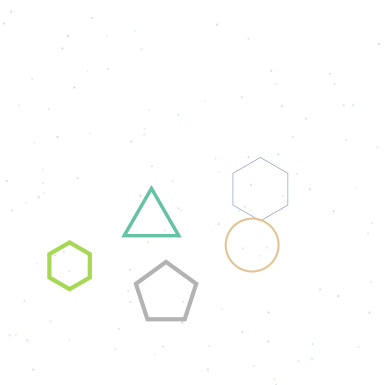[{"shape": "triangle", "thickness": 2.5, "radius": 0.41, "center": [0.393, 0.429]}, {"shape": "hexagon", "thickness": 0.5, "radius": 0.41, "center": [0.676, 0.509]}, {"shape": "hexagon", "thickness": 3, "radius": 0.3, "center": [0.181, 0.31]}, {"shape": "circle", "thickness": 1.5, "radius": 0.34, "center": [0.655, 0.363]}, {"shape": "pentagon", "thickness": 3, "radius": 0.41, "center": [0.431, 0.237]}]